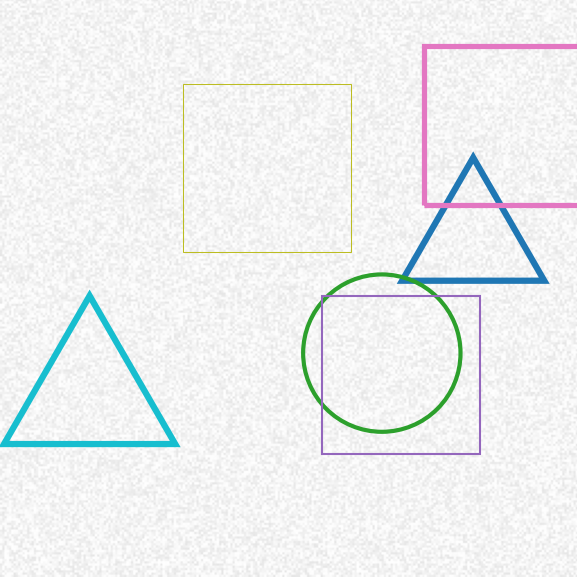[{"shape": "triangle", "thickness": 3, "radius": 0.71, "center": [0.819, 0.584]}, {"shape": "circle", "thickness": 2, "radius": 0.68, "center": [0.661, 0.388]}, {"shape": "square", "thickness": 1, "radius": 0.69, "center": [0.695, 0.35]}, {"shape": "square", "thickness": 2.5, "radius": 0.69, "center": [0.871, 0.782]}, {"shape": "square", "thickness": 0.5, "radius": 0.73, "center": [0.462, 0.708]}, {"shape": "triangle", "thickness": 3, "radius": 0.86, "center": [0.155, 0.316]}]